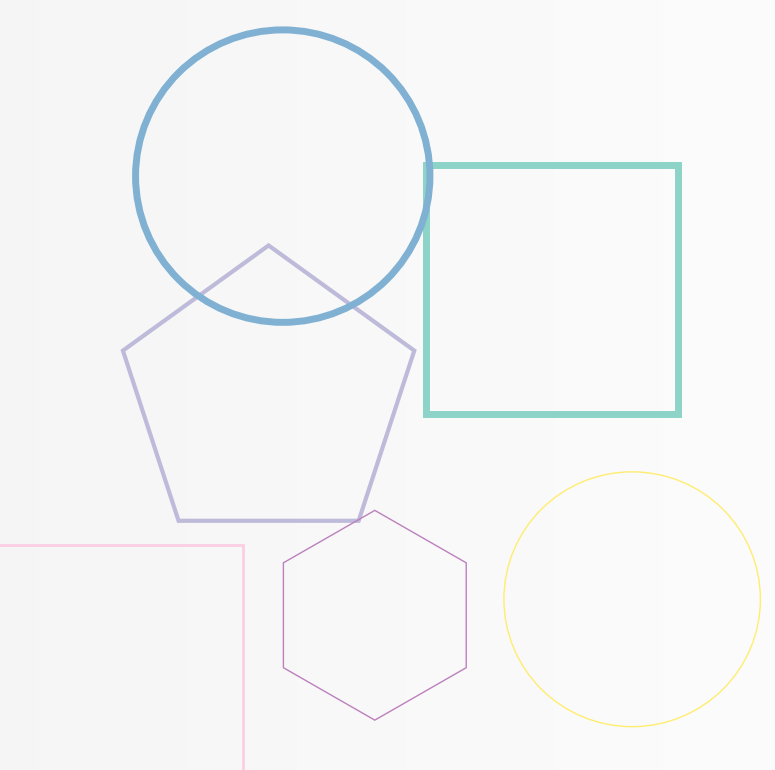[{"shape": "square", "thickness": 2.5, "radius": 0.81, "center": [0.712, 0.624]}, {"shape": "pentagon", "thickness": 1.5, "radius": 0.99, "center": [0.347, 0.484]}, {"shape": "circle", "thickness": 2.5, "radius": 0.95, "center": [0.365, 0.771]}, {"shape": "square", "thickness": 1, "radius": 0.84, "center": [0.146, 0.124]}, {"shape": "hexagon", "thickness": 0.5, "radius": 0.68, "center": [0.484, 0.201]}, {"shape": "circle", "thickness": 0.5, "radius": 0.83, "center": [0.816, 0.222]}]